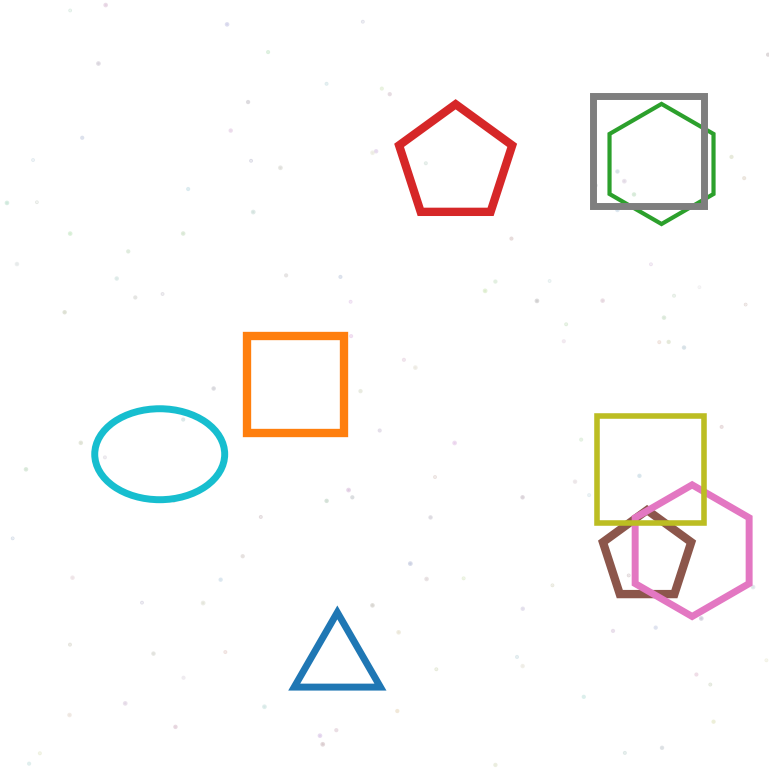[{"shape": "triangle", "thickness": 2.5, "radius": 0.32, "center": [0.438, 0.14]}, {"shape": "square", "thickness": 3, "radius": 0.31, "center": [0.384, 0.5]}, {"shape": "hexagon", "thickness": 1.5, "radius": 0.39, "center": [0.859, 0.787]}, {"shape": "pentagon", "thickness": 3, "radius": 0.39, "center": [0.592, 0.787]}, {"shape": "pentagon", "thickness": 3, "radius": 0.3, "center": [0.84, 0.277]}, {"shape": "hexagon", "thickness": 2.5, "radius": 0.43, "center": [0.899, 0.285]}, {"shape": "square", "thickness": 2.5, "radius": 0.36, "center": [0.842, 0.804]}, {"shape": "square", "thickness": 2, "radius": 0.35, "center": [0.845, 0.39]}, {"shape": "oval", "thickness": 2.5, "radius": 0.42, "center": [0.207, 0.41]}]